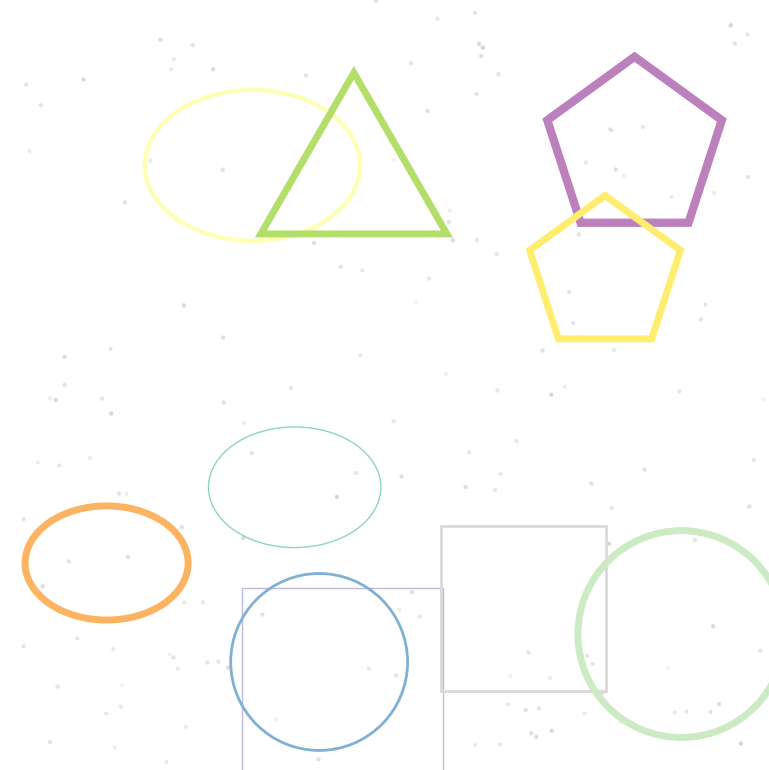[{"shape": "oval", "thickness": 0.5, "radius": 0.56, "center": [0.383, 0.367]}, {"shape": "oval", "thickness": 1.5, "radius": 0.7, "center": [0.328, 0.785]}, {"shape": "square", "thickness": 0.5, "radius": 0.66, "center": [0.445, 0.106]}, {"shape": "circle", "thickness": 1, "radius": 0.57, "center": [0.414, 0.14]}, {"shape": "oval", "thickness": 2.5, "radius": 0.53, "center": [0.138, 0.269]}, {"shape": "triangle", "thickness": 2.5, "radius": 0.7, "center": [0.46, 0.766]}, {"shape": "square", "thickness": 1, "radius": 0.54, "center": [0.68, 0.21]}, {"shape": "pentagon", "thickness": 3, "radius": 0.6, "center": [0.824, 0.807]}, {"shape": "circle", "thickness": 2.5, "radius": 0.67, "center": [0.885, 0.177]}, {"shape": "pentagon", "thickness": 2.5, "radius": 0.51, "center": [0.786, 0.643]}]